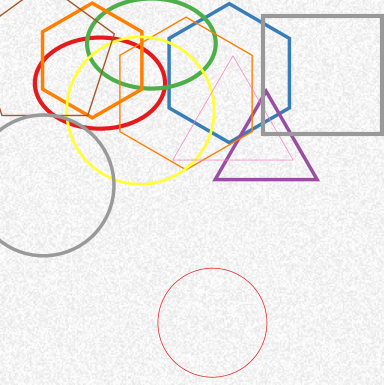[{"shape": "circle", "thickness": 0.5, "radius": 0.71, "center": [0.552, 0.162]}, {"shape": "oval", "thickness": 3, "radius": 0.85, "center": [0.26, 0.784]}, {"shape": "hexagon", "thickness": 2.5, "radius": 0.9, "center": [0.595, 0.81]}, {"shape": "oval", "thickness": 3, "radius": 0.84, "center": [0.393, 0.887]}, {"shape": "triangle", "thickness": 2.5, "radius": 0.76, "center": [0.691, 0.61]}, {"shape": "hexagon", "thickness": 1, "radius": 0.99, "center": [0.483, 0.757]}, {"shape": "hexagon", "thickness": 2.5, "radius": 0.74, "center": [0.24, 0.843]}, {"shape": "circle", "thickness": 2, "radius": 0.96, "center": [0.365, 0.713]}, {"shape": "pentagon", "thickness": 1, "radius": 0.95, "center": [0.117, 0.853]}, {"shape": "triangle", "thickness": 0.5, "radius": 0.9, "center": [0.605, 0.675]}, {"shape": "square", "thickness": 3, "radius": 0.77, "center": [0.837, 0.805]}, {"shape": "circle", "thickness": 2.5, "radius": 0.91, "center": [0.113, 0.518]}]